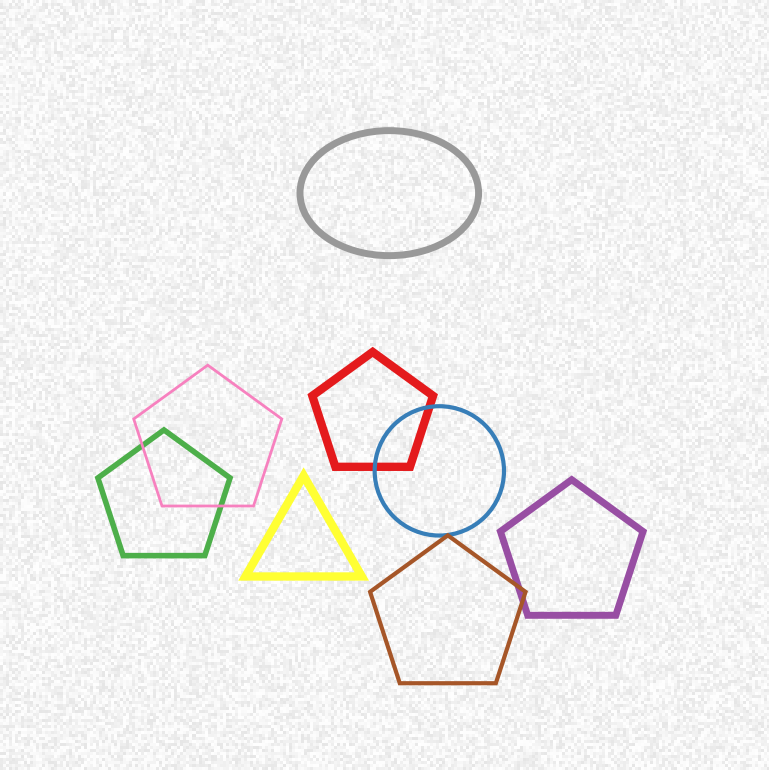[{"shape": "pentagon", "thickness": 3, "radius": 0.41, "center": [0.484, 0.46]}, {"shape": "circle", "thickness": 1.5, "radius": 0.42, "center": [0.571, 0.388]}, {"shape": "pentagon", "thickness": 2, "radius": 0.45, "center": [0.213, 0.351]}, {"shape": "pentagon", "thickness": 2.5, "radius": 0.49, "center": [0.743, 0.28]}, {"shape": "triangle", "thickness": 3, "radius": 0.44, "center": [0.394, 0.295]}, {"shape": "pentagon", "thickness": 1.5, "radius": 0.53, "center": [0.582, 0.199]}, {"shape": "pentagon", "thickness": 1, "radius": 0.51, "center": [0.27, 0.425]}, {"shape": "oval", "thickness": 2.5, "radius": 0.58, "center": [0.506, 0.749]}]